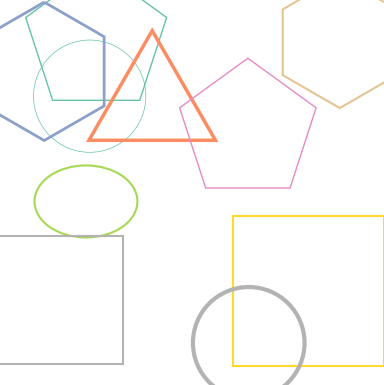[{"shape": "circle", "thickness": 0.5, "radius": 0.73, "center": [0.233, 0.75]}, {"shape": "pentagon", "thickness": 1, "radius": 0.96, "center": [0.25, 0.895]}, {"shape": "triangle", "thickness": 2.5, "radius": 0.95, "center": [0.395, 0.73]}, {"shape": "hexagon", "thickness": 2, "radius": 0.9, "center": [0.115, 0.815]}, {"shape": "pentagon", "thickness": 1, "radius": 0.93, "center": [0.644, 0.662]}, {"shape": "oval", "thickness": 1.5, "radius": 0.67, "center": [0.223, 0.477]}, {"shape": "square", "thickness": 1.5, "radius": 0.98, "center": [0.801, 0.244]}, {"shape": "hexagon", "thickness": 1.5, "radius": 0.85, "center": [0.882, 0.89]}, {"shape": "circle", "thickness": 3, "radius": 0.72, "center": [0.646, 0.109]}, {"shape": "square", "thickness": 1.5, "radius": 0.83, "center": [0.154, 0.222]}]